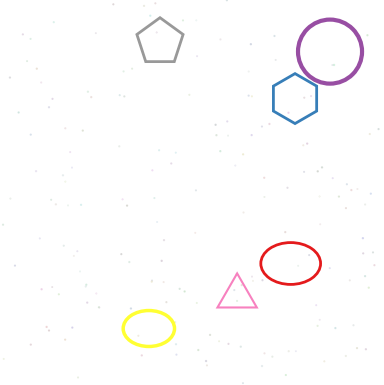[{"shape": "oval", "thickness": 2, "radius": 0.39, "center": [0.755, 0.316]}, {"shape": "hexagon", "thickness": 2, "radius": 0.32, "center": [0.766, 0.744]}, {"shape": "circle", "thickness": 3, "radius": 0.42, "center": [0.857, 0.866]}, {"shape": "oval", "thickness": 2.5, "radius": 0.33, "center": [0.387, 0.147]}, {"shape": "triangle", "thickness": 1.5, "radius": 0.29, "center": [0.616, 0.231]}, {"shape": "pentagon", "thickness": 2, "radius": 0.32, "center": [0.416, 0.891]}]